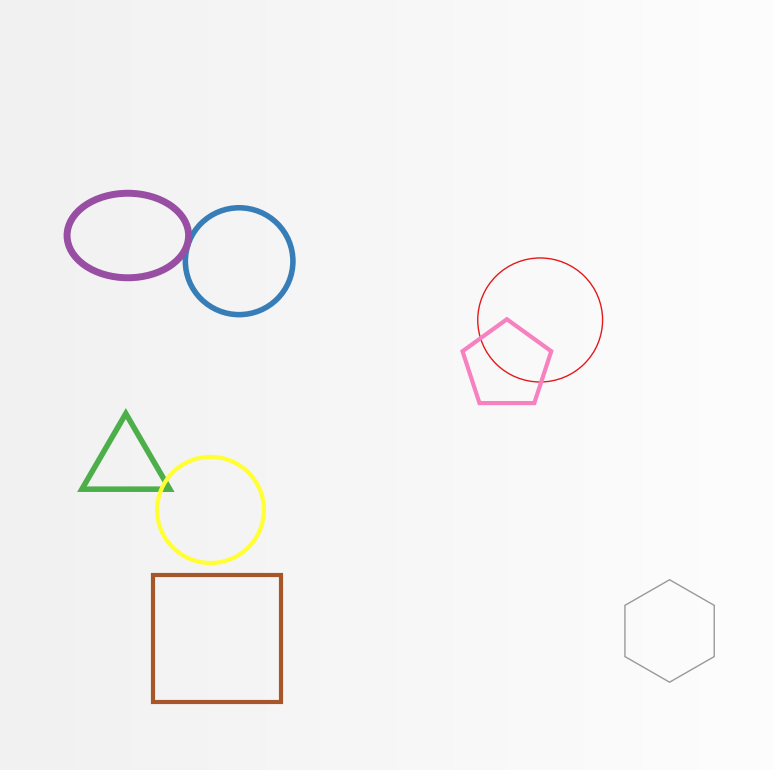[{"shape": "circle", "thickness": 0.5, "radius": 0.4, "center": [0.697, 0.584]}, {"shape": "circle", "thickness": 2, "radius": 0.35, "center": [0.309, 0.661]}, {"shape": "triangle", "thickness": 2, "radius": 0.33, "center": [0.162, 0.397]}, {"shape": "oval", "thickness": 2.5, "radius": 0.39, "center": [0.165, 0.694]}, {"shape": "circle", "thickness": 1.5, "radius": 0.34, "center": [0.272, 0.338]}, {"shape": "square", "thickness": 1.5, "radius": 0.41, "center": [0.28, 0.171]}, {"shape": "pentagon", "thickness": 1.5, "radius": 0.3, "center": [0.654, 0.525]}, {"shape": "hexagon", "thickness": 0.5, "radius": 0.33, "center": [0.864, 0.181]}]